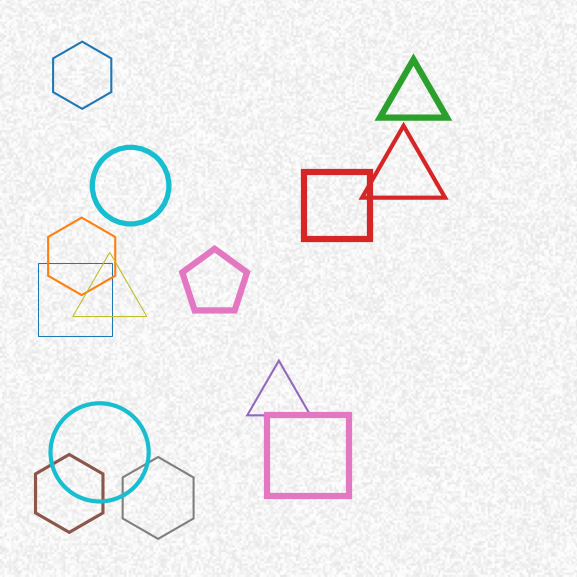[{"shape": "square", "thickness": 0.5, "radius": 0.32, "center": [0.13, 0.48]}, {"shape": "hexagon", "thickness": 1, "radius": 0.29, "center": [0.142, 0.869]}, {"shape": "hexagon", "thickness": 1, "radius": 0.34, "center": [0.141, 0.555]}, {"shape": "triangle", "thickness": 3, "radius": 0.34, "center": [0.716, 0.829]}, {"shape": "square", "thickness": 3, "radius": 0.29, "center": [0.584, 0.644]}, {"shape": "triangle", "thickness": 2, "radius": 0.42, "center": [0.699, 0.698]}, {"shape": "triangle", "thickness": 1, "radius": 0.32, "center": [0.483, 0.312]}, {"shape": "hexagon", "thickness": 1.5, "radius": 0.34, "center": [0.12, 0.145]}, {"shape": "square", "thickness": 3, "radius": 0.35, "center": [0.533, 0.211]}, {"shape": "pentagon", "thickness": 3, "radius": 0.29, "center": [0.372, 0.509]}, {"shape": "hexagon", "thickness": 1, "radius": 0.35, "center": [0.274, 0.137]}, {"shape": "triangle", "thickness": 0.5, "radius": 0.37, "center": [0.19, 0.488]}, {"shape": "circle", "thickness": 2.5, "radius": 0.33, "center": [0.226, 0.678]}, {"shape": "circle", "thickness": 2, "radius": 0.43, "center": [0.172, 0.216]}]